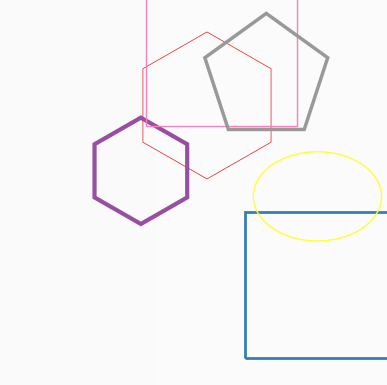[{"shape": "hexagon", "thickness": 0.5, "radius": 0.95, "center": [0.534, 0.726]}, {"shape": "square", "thickness": 2, "radius": 0.95, "center": [0.823, 0.259]}, {"shape": "hexagon", "thickness": 3, "radius": 0.69, "center": [0.364, 0.556]}, {"shape": "oval", "thickness": 1, "radius": 0.83, "center": [0.819, 0.49]}, {"shape": "square", "thickness": 1, "radius": 0.97, "center": [0.572, 0.868]}, {"shape": "pentagon", "thickness": 2.5, "radius": 0.83, "center": [0.687, 0.799]}]